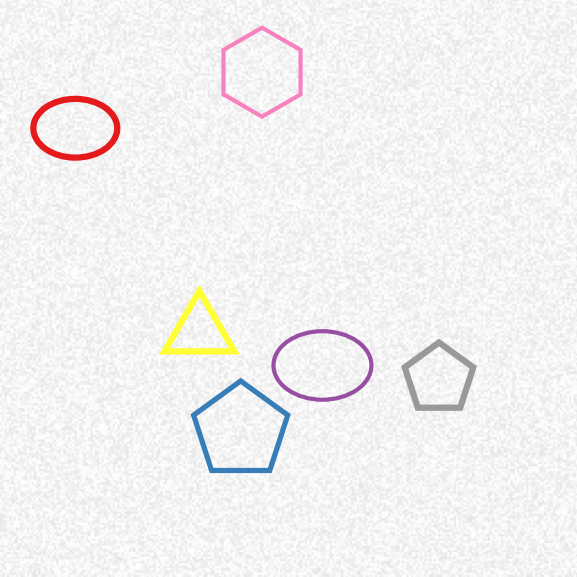[{"shape": "oval", "thickness": 3, "radius": 0.36, "center": [0.13, 0.777]}, {"shape": "pentagon", "thickness": 2.5, "radius": 0.43, "center": [0.417, 0.254]}, {"shape": "oval", "thickness": 2, "radius": 0.42, "center": [0.558, 0.366]}, {"shape": "triangle", "thickness": 3, "radius": 0.35, "center": [0.345, 0.426]}, {"shape": "hexagon", "thickness": 2, "radius": 0.39, "center": [0.454, 0.874]}, {"shape": "pentagon", "thickness": 3, "radius": 0.31, "center": [0.76, 0.344]}]